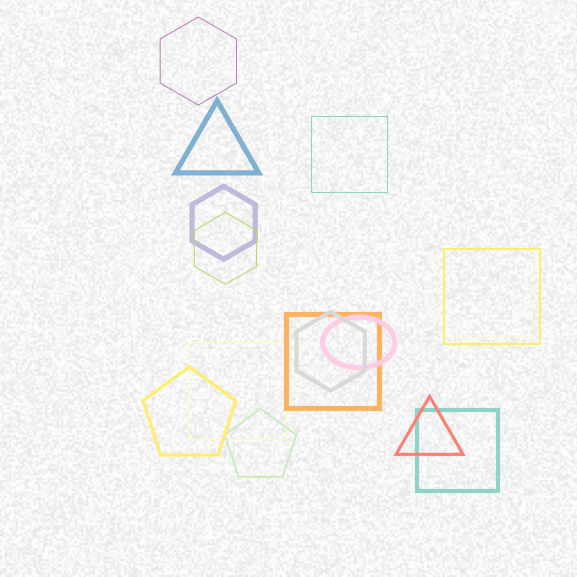[{"shape": "square", "thickness": 0.5, "radius": 0.33, "center": [0.604, 0.732]}, {"shape": "square", "thickness": 2, "radius": 0.35, "center": [0.792, 0.219]}, {"shape": "square", "thickness": 0.5, "radius": 0.42, "center": [0.41, 0.323]}, {"shape": "hexagon", "thickness": 2.5, "radius": 0.32, "center": [0.387, 0.613]}, {"shape": "triangle", "thickness": 1.5, "radius": 0.33, "center": [0.744, 0.246]}, {"shape": "triangle", "thickness": 2.5, "radius": 0.42, "center": [0.376, 0.741]}, {"shape": "square", "thickness": 2.5, "radius": 0.4, "center": [0.576, 0.374]}, {"shape": "hexagon", "thickness": 0.5, "radius": 0.31, "center": [0.39, 0.569]}, {"shape": "oval", "thickness": 2.5, "radius": 0.31, "center": [0.621, 0.406]}, {"shape": "hexagon", "thickness": 2, "radius": 0.34, "center": [0.573, 0.391]}, {"shape": "hexagon", "thickness": 0.5, "radius": 0.38, "center": [0.343, 0.893]}, {"shape": "pentagon", "thickness": 1, "radius": 0.33, "center": [0.451, 0.226]}, {"shape": "pentagon", "thickness": 1.5, "radius": 0.42, "center": [0.328, 0.28]}, {"shape": "square", "thickness": 1, "radius": 0.41, "center": [0.852, 0.486]}]